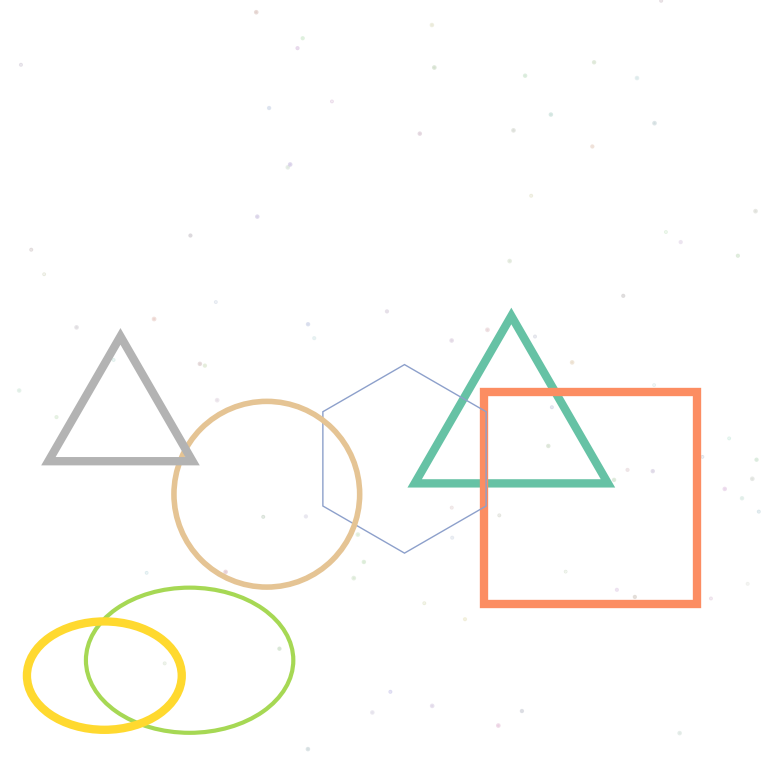[{"shape": "triangle", "thickness": 3, "radius": 0.72, "center": [0.664, 0.445]}, {"shape": "square", "thickness": 3, "radius": 0.69, "center": [0.767, 0.353]}, {"shape": "hexagon", "thickness": 0.5, "radius": 0.61, "center": [0.525, 0.404]}, {"shape": "oval", "thickness": 1.5, "radius": 0.67, "center": [0.246, 0.143]}, {"shape": "oval", "thickness": 3, "radius": 0.5, "center": [0.136, 0.123]}, {"shape": "circle", "thickness": 2, "radius": 0.6, "center": [0.347, 0.358]}, {"shape": "triangle", "thickness": 3, "radius": 0.54, "center": [0.156, 0.455]}]